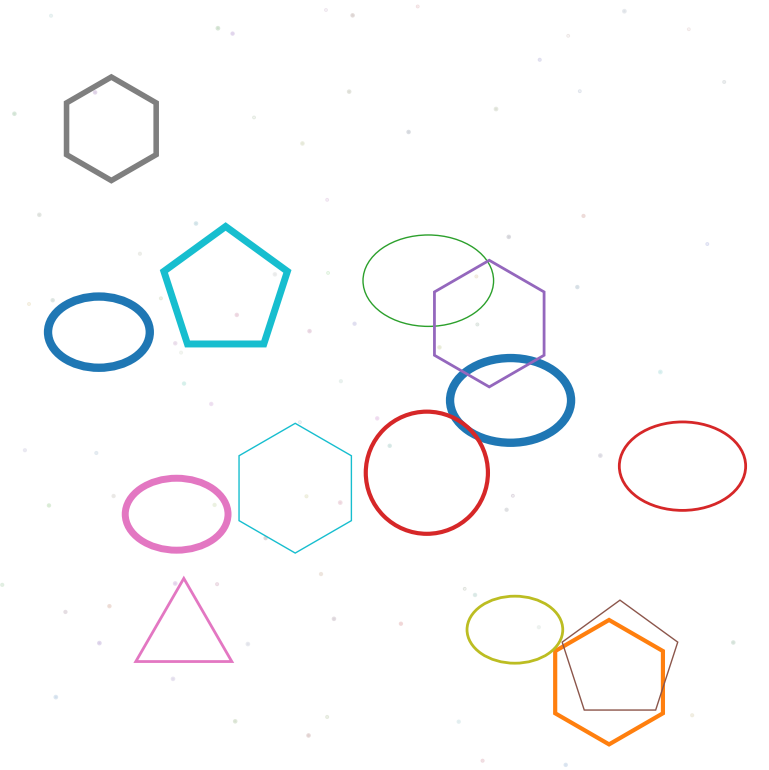[{"shape": "oval", "thickness": 3, "radius": 0.39, "center": [0.663, 0.48]}, {"shape": "oval", "thickness": 3, "radius": 0.33, "center": [0.128, 0.569]}, {"shape": "hexagon", "thickness": 1.5, "radius": 0.4, "center": [0.791, 0.114]}, {"shape": "oval", "thickness": 0.5, "radius": 0.42, "center": [0.556, 0.635]}, {"shape": "oval", "thickness": 1, "radius": 0.41, "center": [0.886, 0.395]}, {"shape": "circle", "thickness": 1.5, "radius": 0.4, "center": [0.554, 0.386]}, {"shape": "hexagon", "thickness": 1, "radius": 0.41, "center": [0.635, 0.58]}, {"shape": "pentagon", "thickness": 0.5, "radius": 0.39, "center": [0.805, 0.142]}, {"shape": "triangle", "thickness": 1, "radius": 0.36, "center": [0.239, 0.177]}, {"shape": "oval", "thickness": 2.5, "radius": 0.33, "center": [0.229, 0.332]}, {"shape": "hexagon", "thickness": 2, "radius": 0.34, "center": [0.145, 0.833]}, {"shape": "oval", "thickness": 1, "radius": 0.31, "center": [0.669, 0.182]}, {"shape": "pentagon", "thickness": 2.5, "radius": 0.42, "center": [0.293, 0.622]}, {"shape": "hexagon", "thickness": 0.5, "radius": 0.42, "center": [0.383, 0.366]}]